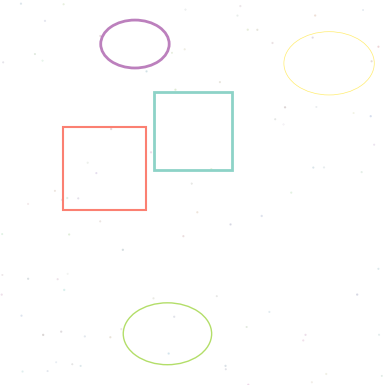[{"shape": "square", "thickness": 2, "radius": 0.5, "center": [0.501, 0.66]}, {"shape": "square", "thickness": 1.5, "radius": 0.54, "center": [0.272, 0.563]}, {"shape": "oval", "thickness": 1, "radius": 0.57, "center": [0.435, 0.133]}, {"shape": "oval", "thickness": 2, "radius": 0.44, "center": [0.351, 0.886]}, {"shape": "oval", "thickness": 0.5, "radius": 0.59, "center": [0.855, 0.836]}]